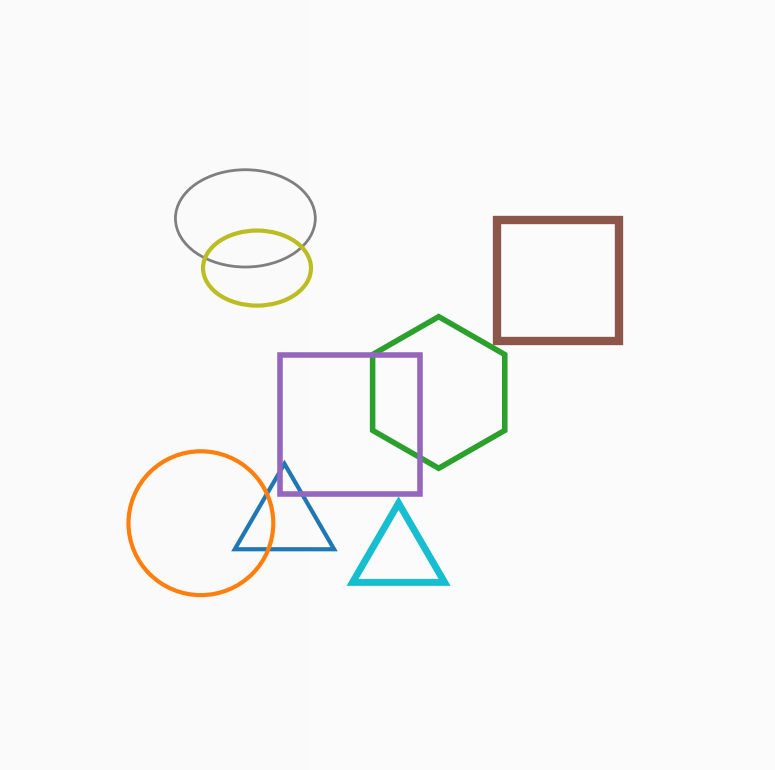[{"shape": "triangle", "thickness": 1.5, "radius": 0.37, "center": [0.367, 0.324]}, {"shape": "circle", "thickness": 1.5, "radius": 0.47, "center": [0.259, 0.321]}, {"shape": "hexagon", "thickness": 2, "radius": 0.49, "center": [0.566, 0.49]}, {"shape": "square", "thickness": 2, "radius": 0.45, "center": [0.451, 0.449]}, {"shape": "square", "thickness": 3, "radius": 0.39, "center": [0.72, 0.636]}, {"shape": "oval", "thickness": 1, "radius": 0.45, "center": [0.317, 0.716]}, {"shape": "oval", "thickness": 1.5, "radius": 0.35, "center": [0.332, 0.652]}, {"shape": "triangle", "thickness": 2.5, "radius": 0.34, "center": [0.514, 0.278]}]